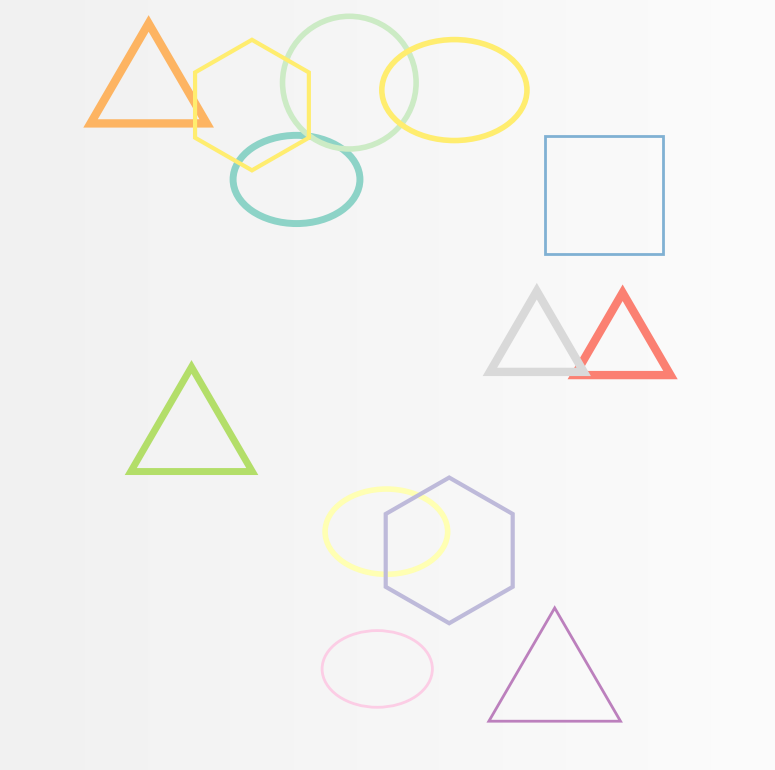[{"shape": "oval", "thickness": 2.5, "radius": 0.41, "center": [0.383, 0.767]}, {"shape": "oval", "thickness": 2, "radius": 0.4, "center": [0.499, 0.31]}, {"shape": "hexagon", "thickness": 1.5, "radius": 0.47, "center": [0.58, 0.285]}, {"shape": "triangle", "thickness": 3, "radius": 0.36, "center": [0.803, 0.549]}, {"shape": "square", "thickness": 1, "radius": 0.38, "center": [0.779, 0.747]}, {"shape": "triangle", "thickness": 3, "radius": 0.43, "center": [0.192, 0.883]}, {"shape": "triangle", "thickness": 2.5, "radius": 0.45, "center": [0.247, 0.433]}, {"shape": "oval", "thickness": 1, "radius": 0.36, "center": [0.487, 0.131]}, {"shape": "triangle", "thickness": 3, "radius": 0.35, "center": [0.693, 0.552]}, {"shape": "triangle", "thickness": 1, "radius": 0.49, "center": [0.716, 0.112]}, {"shape": "circle", "thickness": 2, "radius": 0.43, "center": [0.451, 0.893]}, {"shape": "hexagon", "thickness": 1.5, "radius": 0.42, "center": [0.325, 0.864]}, {"shape": "oval", "thickness": 2, "radius": 0.47, "center": [0.586, 0.883]}]